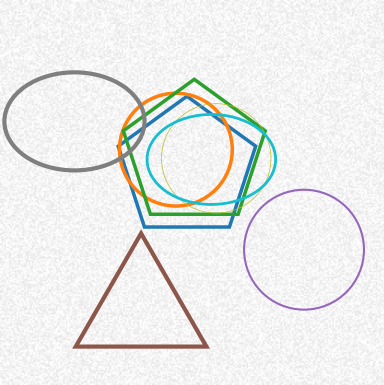[{"shape": "pentagon", "thickness": 2.5, "radius": 0.94, "center": [0.486, 0.562]}, {"shape": "circle", "thickness": 2.5, "radius": 0.73, "center": [0.457, 0.611]}, {"shape": "pentagon", "thickness": 2.5, "radius": 0.97, "center": [0.505, 0.6]}, {"shape": "circle", "thickness": 1.5, "radius": 0.78, "center": [0.79, 0.351]}, {"shape": "triangle", "thickness": 3, "radius": 0.98, "center": [0.366, 0.198]}, {"shape": "oval", "thickness": 3, "radius": 0.91, "center": [0.193, 0.685]}, {"shape": "circle", "thickness": 0.5, "radius": 0.71, "center": [0.562, 0.589]}, {"shape": "oval", "thickness": 2, "radius": 0.83, "center": [0.549, 0.586]}]